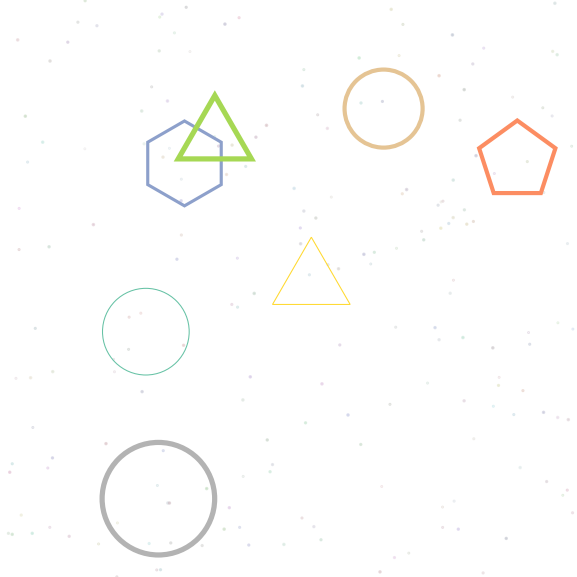[{"shape": "circle", "thickness": 0.5, "radius": 0.38, "center": [0.253, 0.425]}, {"shape": "pentagon", "thickness": 2, "radius": 0.35, "center": [0.896, 0.721]}, {"shape": "hexagon", "thickness": 1.5, "radius": 0.37, "center": [0.319, 0.716]}, {"shape": "triangle", "thickness": 2.5, "radius": 0.37, "center": [0.372, 0.761]}, {"shape": "triangle", "thickness": 0.5, "radius": 0.39, "center": [0.539, 0.511]}, {"shape": "circle", "thickness": 2, "radius": 0.34, "center": [0.664, 0.811]}, {"shape": "circle", "thickness": 2.5, "radius": 0.49, "center": [0.274, 0.136]}]